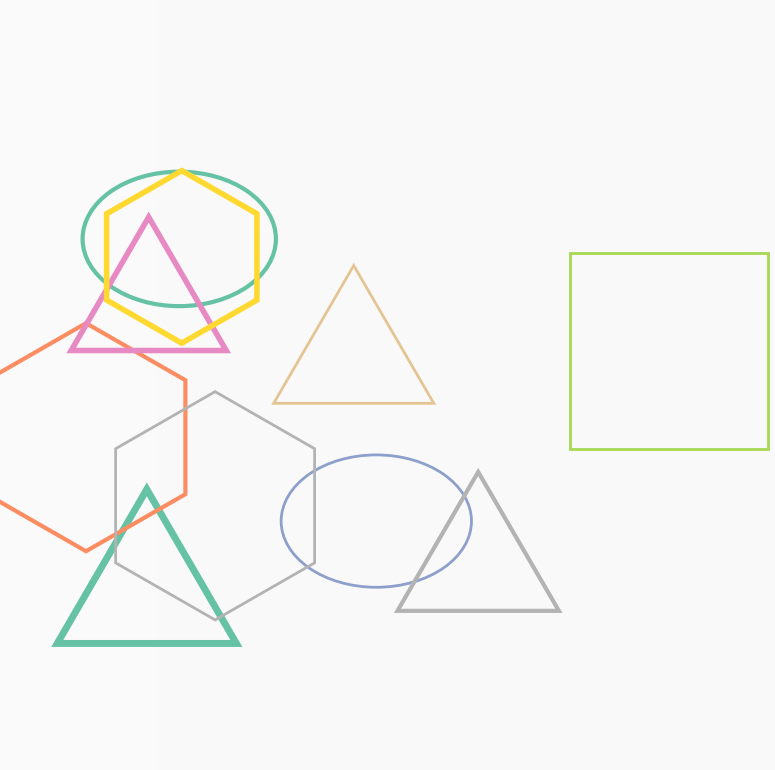[{"shape": "triangle", "thickness": 2.5, "radius": 0.67, "center": [0.189, 0.231]}, {"shape": "oval", "thickness": 1.5, "radius": 0.62, "center": [0.231, 0.69]}, {"shape": "hexagon", "thickness": 1.5, "radius": 0.74, "center": [0.111, 0.432]}, {"shape": "oval", "thickness": 1, "radius": 0.61, "center": [0.486, 0.323]}, {"shape": "triangle", "thickness": 2, "radius": 0.58, "center": [0.192, 0.603]}, {"shape": "square", "thickness": 1, "radius": 0.64, "center": [0.863, 0.544]}, {"shape": "hexagon", "thickness": 2, "radius": 0.56, "center": [0.235, 0.666]}, {"shape": "triangle", "thickness": 1, "radius": 0.6, "center": [0.456, 0.536]}, {"shape": "hexagon", "thickness": 1, "radius": 0.74, "center": [0.278, 0.343]}, {"shape": "triangle", "thickness": 1.5, "radius": 0.6, "center": [0.617, 0.267]}]